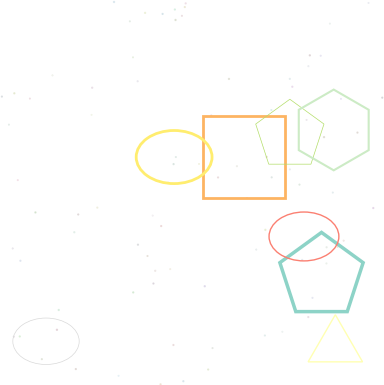[{"shape": "pentagon", "thickness": 2.5, "radius": 0.57, "center": [0.835, 0.283]}, {"shape": "triangle", "thickness": 1, "radius": 0.41, "center": [0.871, 0.101]}, {"shape": "oval", "thickness": 1, "radius": 0.45, "center": [0.79, 0.386]}, {"shape": "square", "thickness": 2, "radius": 0.53, "center": [0.633, 0.593]}, {"shape": "pentagon", "thickness": 0.5, "radius": 0.47, "center": [0.753, 0.649]}, {"shape": "oval", "thickness": 0.5, "radius": 0.43, "center": [0.119, 0.114]}, {"shape": "hexagon", "thickness": 1.5, "radius": 0.52, "center": [0.867, 0.662]}, {"shape": "oval", "thickness": 2, "radius": 0.49, "center": [0.452, 0.592]}]